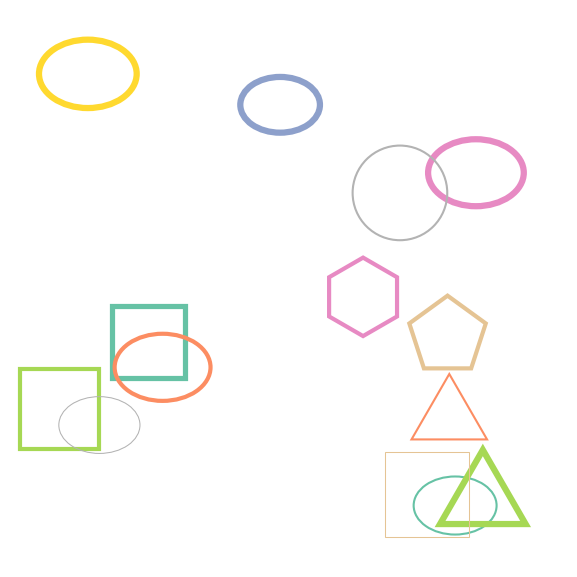[{"shape": "square", "thickness": 2.5, "radius": 0.31, "center": [0.257, 0.407]}, {"shape": "oval", "thickness": 1, "radius": 0.36, "center": [0.788, 0.124]}, {"shape": "triangle", "thickness": 1, "radius": 0.38, "center": [0.778, 0.276]}, {"shape": "oval", "thickness": 2, "radius": 0.42, "center": [0.282, 0.363]}, {"shape": "oval", "thickness": 3, "radius": 0.34, "center": [0.485, 0.818]}, {"shape": "hexagon", "thickness": 2, "radius": 0.34, "center": [0.629, 0.485]}, {"shape": "oval", "thickness": 3, "radius": 0.41, "center": [0.824, 0.7]}, {"shape": "square", "thickness": 2, "radius": 0.34, "center": [0.102, 0.291]}, {"shape": "triangle", "thickness": 3, "radius": 0.43, "center": [0.836, 0.134]}, {"shape": "oval", "thickness": 3, "radius": 0.42, "center": [0.152, 0.871]}, {"shape": "square", "thickness": 0.5, "radius": 0.37, "center": [0.739, 0.143]}, {"shape": "pentagon", "thickness": 2, "radius": 0.35, "center": [0.775, 0.418]}, {"shape": "circle", "thickness": 1, "radius": 0.41, "center": [0.693, 0.665]}, {"shape": "oval", "thickness": 0.5, "radius": 0.35, "center": [0.172, 0.263]}]